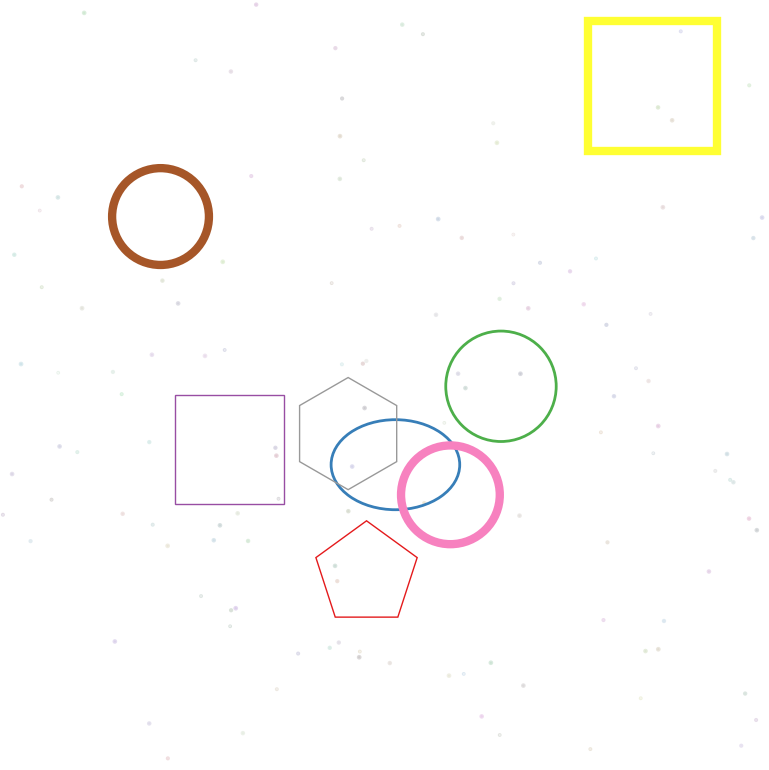[{"shape": "pentagon", "thickness": 0.5, "radius": 0.35, "center": [0.476, 0.254]}, {"shape": "oval", "thickness": 1, "radius": 0.42, "center": [0.514, 0.396]}, {"shape": "circle", "thickness": 1, "radius": 0.36, "center": [0.651, 0.498]}, {"shape": "square", "thickness": 0.5, "radius": 0.35, "center": [0.298, 0.416]}, {"shape": "square", "thickness": 3, "radius": 0.42, "center": [0.847, 0.889]}, {"shape": "circle", "thickness": 3, "radius": 0.31, "center": [0.208, 0.719]}, {"shape": "circle", "thickness": 3, "radius": 0.32, "center": [0.585, 0.357]}, {"shape": "hexagon", "thickness": 0.5, "radius": 0.36, "center": [0.452, 0.437]}]